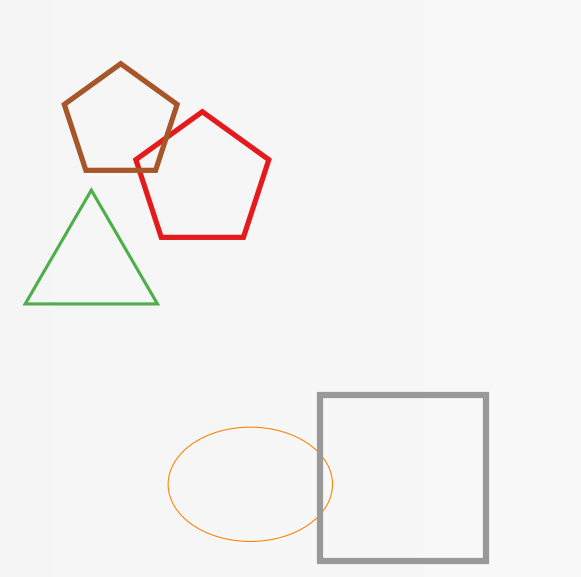[{"shape": "pentagon", "thickness": 2.5, "radius": 0.6, "center": [0.348, 0.685]}, {"shape": "triangle", "thickness": 1.5, "radius": 0.66, "center": [0.157, 0.539]}, {"shape": "oval", "thickness": 0.5, "radius": 0.71, "center": [0.431, 0.161]}, {"shape": "pentagon", "thickness": 2.5, "radius": 0.51, "center": [0.208, 0.787]}, {"shape": "square", "thickness": 3, "radius": 0.72, "center": [0.693, 0.172]}]